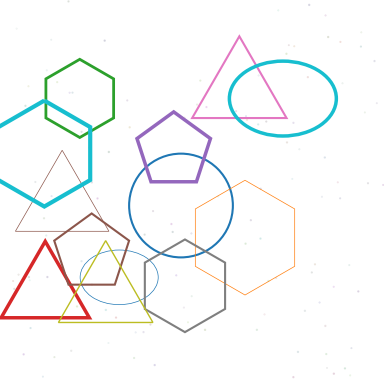[{"shape": "oval", "thickness": 0.5, "radius": 0.51, "center": [0.31, 0.28]}, {"shape": "circle", "thickness": 1.5, "radius": 0.67, "center": [0.47, 0.466]}, {"shape": "hexagon", "thickness": 0.5, "radius": 0.75, "center": [0.636, 0.383]}, {"shape": "hexagon", "thickness": 2, "radius": 0.51, "center": [0.207, 0.744]}, {"shape": "triangle", "thickness": 2.5, "radius": 0.66, "center": [0.117, 0.241]}, {"shape": "pentagon", "thickness": 2.5, "radius": 0.5, "center": [0.451, 0.609]}, {"shape": "pentagon", "thickness": 1.5, "radius": 0.51, "center": [0.238, 0.343]}, {"shape": "triangle", "thickness": 0.5, "radius": 0.7, "center": [0.161, 0.469]}, {"shape": "triangle", "thickness": 1.5, "radius": 0.71, "center": [0.622, 0.764]}, {"shape": "hexagon", "thickness": 1.5, "radius": 0.6, "center": [0.48, 0.258]}, {"shape": "triangle", "thickness": 1, "radius": 0.71, "center": [0.274, 0.233]}, {"shape": "oval", "thickness": 2.5, "radius": 0.69, "center": [0.735, 0.744]}, {"shape": "hexagon", "thickness": 3, "radius": 0.69, "center": [0.115, 0.601]}]